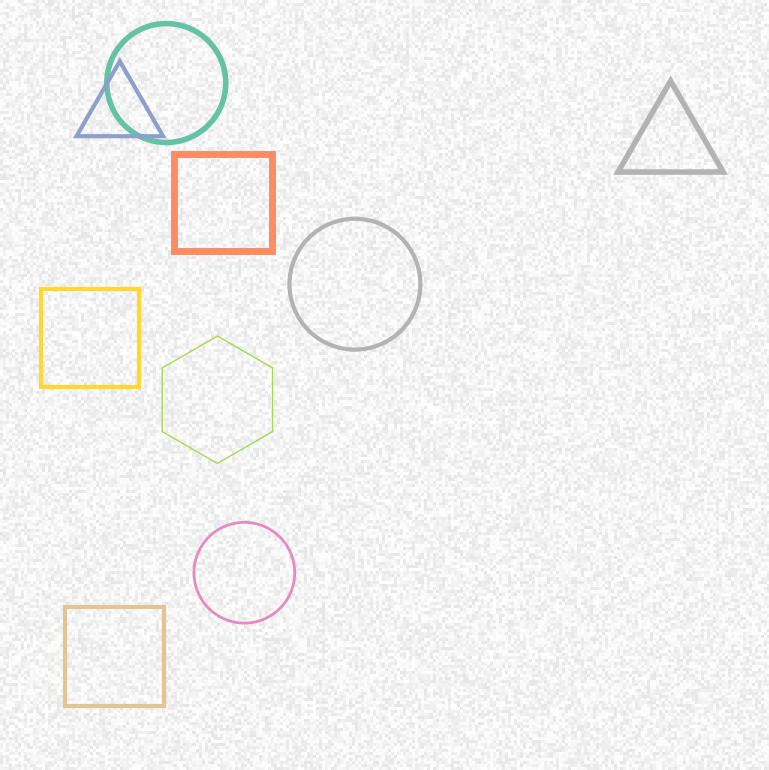[{"shape": "circle", "thickness": 2, "radius": 0.39, "center": [0.216, 0.892]}, {"shape": "square", "thickness": 2.5, "radius": 0.32, "center": [0.29, 0.737]}, {"shape": "triangle", "thickness": 1.5, "radius": 0.32, "center": [0.156, 0.856]}, {"shape": "circle", "thickness": 1, "radius": 0.33, "center": [0.317, 0.256]}, {"shape": "hexagon", "thickness": 0.5, "radius": 0.41, "center": [0.282, 0.481]}, {"shape": "square", "thickness": 1.5, "radius": 0.32, "center": [0.117, 0.561]}, {"shape": "square", "thickness": 1.5, "radius": 0.32, "center": [0.148, 0.147]}, {"shape": "triangle", "thickness": 2, "radius": 0.39, "center": [0.871, 0.816]}, {"shape": "circle", "thickness": 1.5, "radius": 0.43, "center": [0.461, 0.631]}]